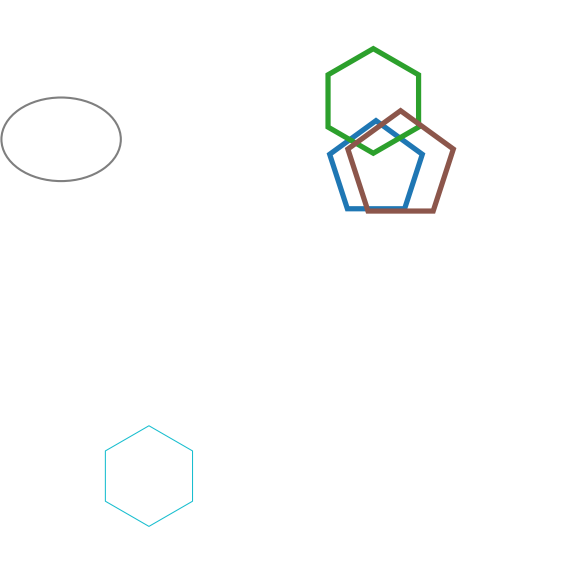[{"shape": "pentagon", "thickness": 2.5, "radius": 0.42, "center": [0.651, 0.706]}, {"shape": "hexagon", "thickness": 2.5, "radius": 0.45, "center": [0.646, 0.824]}, {"shape": "pentagon", "thickness": 2.5, "radius": 0.48, "center": [0.694, 0.711]}, {"shape": "oval", "thickness": 1, "radius": 0.52, "center": [0.106, 0.758]}, {"shape": "hexagon", "thickness": 0.5, "radius": 0.44, "center": [0.258, 0.175]}]